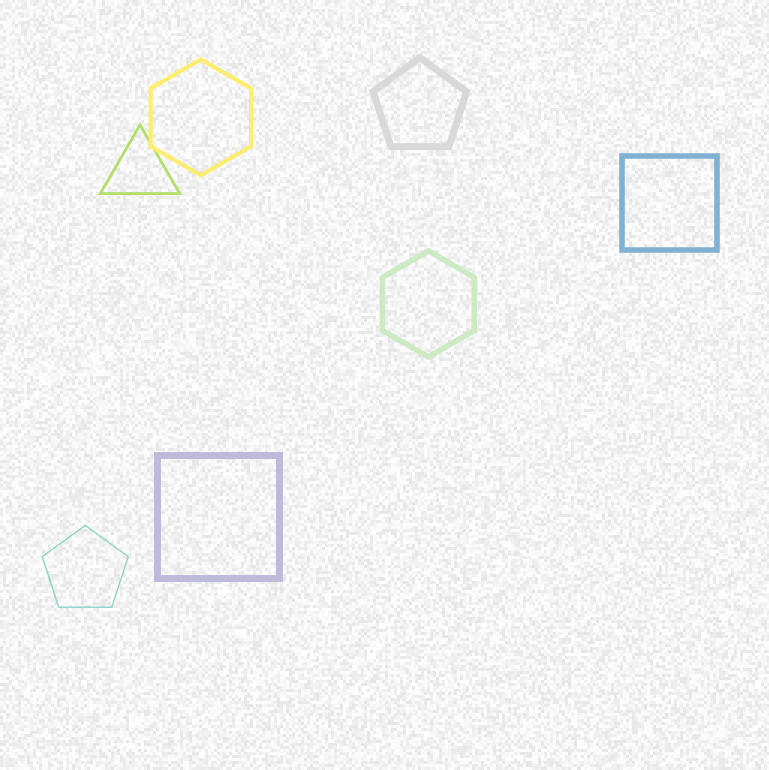[{"shape": "pentagon", "thickness": 0.5, "radius": 0.29, "center": [0.111, 0.259]}, {"shape": "square", "thickness": 2.5, "radius": 0.4, "center": [0.284, 0.329]}, {"shape": "square", "thickness": 2, "radius": 0.31, "center": [0.87, 0.737]}, {"shape": "triangle", "thickness": 1, "radius": 0.3, "center": [0.182, 0.778]}, {"shape": "pentagon", "thickness": 2.5, "radius": 0.32, "center": [0.545, 0.861]}, {"shape": "hexagon", "thickness": 2, "radius": 0.34, "center": [0.556, 0.605]}, {"shape": "hexagon", "thickness": 1.5, "radius": 0.38, "center": [0.261, 0.848]}]